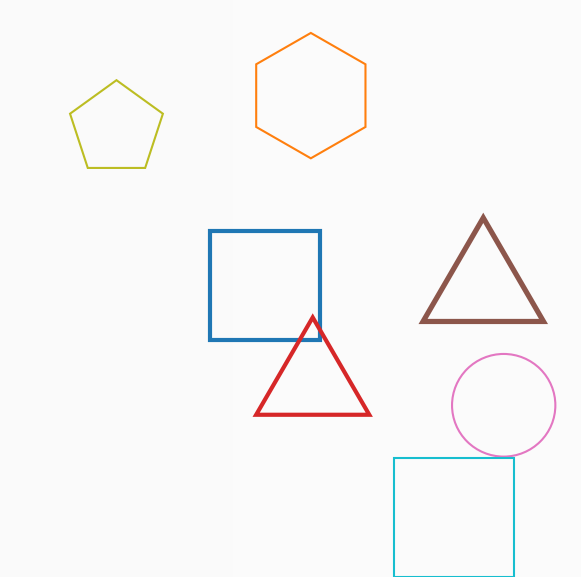[{"shape": "square", "thickness": 2, "radius": 0.47, "center": [0.455, 0.505]}, {"shape": "hexagon", "thickness": 1, "radius": 0.54, "center": [0.535, 0.834]}, {"shape": "triangle", "thickness": 2, "radius": 0.56, "center": [0.538, 0.337]}, {"shape": "triangle", "thickness": 2.5, "radius": 0.6, "center": [0.831, 0.502]}, {"shape": "circle", "thickness": 1, "radius": 0.44, "center": [0.867, 0.297]}, {"shape": "pentagon", "thickness": 1, "radius": 0.42, "center": [0.2, 0.776]}, {"shape": "square", "thickness": 1, "radius": 0.52, "center": [0.78, 0.103]}]